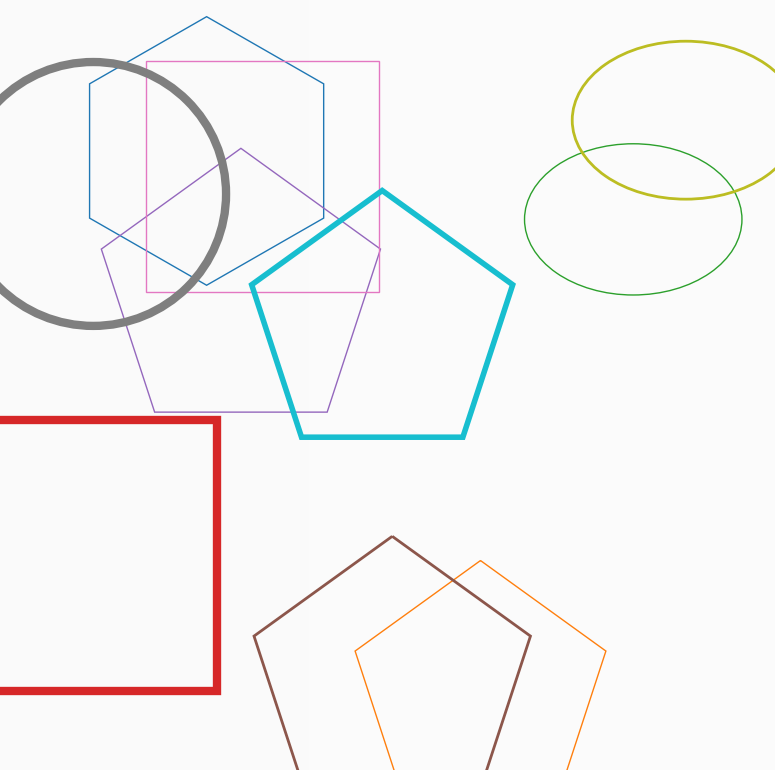[{"shape": "hexagon", "thickness": 0.5, "radius": 0.87, "center": [0.267, 0.804]}, {"shape": "pentagon", "thickness": 0.5, "radius": 0.85, "center": [0.62, 0.102]}, {"shape": "oval", "thickness": 0.5, "radius": 0.7, "center": [0.817, 0.715]}, {"shape": "square", "thickness": 3, "radius": 0.88, "center": [0.104, 0.279]}, {"shape": "pentagon", "thickness": 0.5, "radius": 0.95, "center": [0.311, 0.618]}, {"shape": "pentagon", "thickness": 1, "radius": 0.94, "center": [0.506, 0.116]}, {"shape": "square", "thickness": 0.5, "radius": 0.75, "center": [0.339, 0.771]}, {"shape": "circle", "thickness": 3, "radius": 0.86, "center": [0.12, 0.748]}, {"shape": "oval", "thickness": 1, "radius": 0.73, "center": [0.885, 0.844]}, {"shape": "pentagon", "thickness": 2, "radius": 0.89, "center": [0.493, 0.575]}]